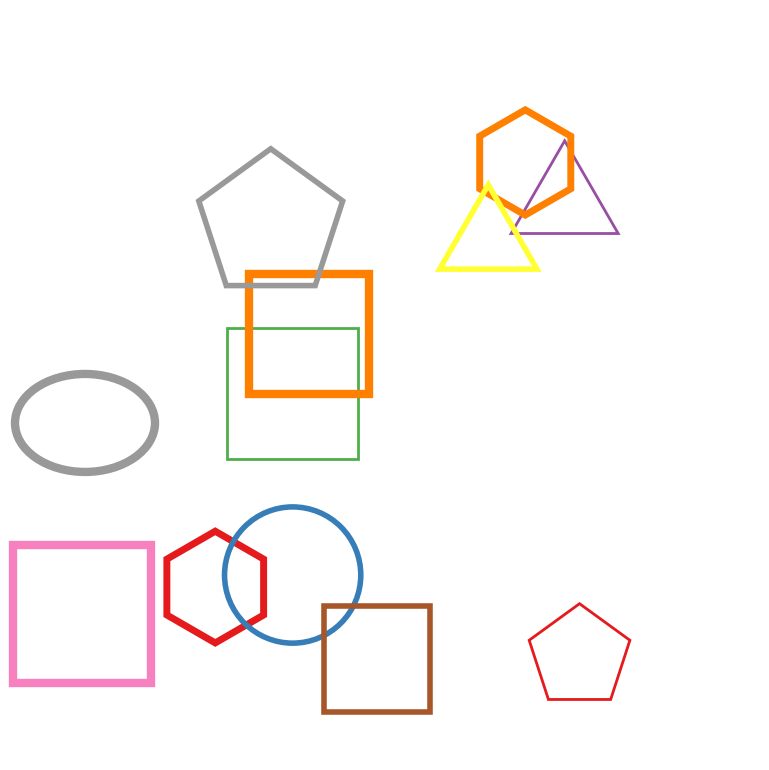[{"shape": "pentagon", "thickness": 1, "radius": 0.34, "center": [0.753, 0.147]}, {"shape": "hexagon", "thickness": 2.5, "radius": 0.36, "center": [0.28, 0.238]}, {"shape": "circle", "thickness": 2, "radius": 0.44, "center": [0.38, 0.253]}, {"shape": "square", "thickness": 1, "radius": 0.42, "center": [0.38, 0.489]}, {"shape": "triangle", "thickness": 1, "radius": 0.4, "center": [0.733, 0.737]}, {"shape": "square", "thickness": 3, "radius": 0.39, "center": [0.401, 0.566]}, {"shape": "hexagon", "thickness": 2.5, "radius": 0.34, "center": [0.682, 0.789]}, {"shape": "triangle", "thickness": 2, "radius": 0.36, "center": [0.634, 0.687]}, {"shape": "square", "thickness": 2, "radius": 0.34, "center": [0.49, 0.144]}, {"shape": "square", "thickness": 3, "radius": 0.45, "center": [0.106, 0.203]}, {"shape": "oval", "thickness": 3, "radius": 0.45, "center": [0.11, 0.451]}, {"shape": "pentagon", "thickness": 2, "radius": 0.49, "center": [0.352, 0.709]}]